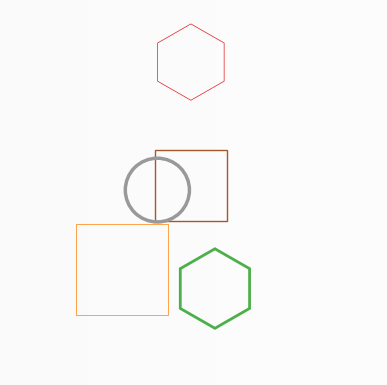[{"shape": "hexagon", "thickness": 0.5, "radius": 0.5, "center": [0.493, 0.839]}, {"shape": "hexagon", "thickness": 2, "radius": 0.52, "center": [0.555, 0.251]}, {"shape": "square", "thickness": 0.5, "radius": 0.59, "center": [0.314, 0.301]}, {"shape": "square", "thickness": 1, "radius": 0.46, "center": [0.493, 0.519]}, {"shape": "circle", "thickness": 2.5, "radius": 0.41, "center": [0.406, 0.506]}]